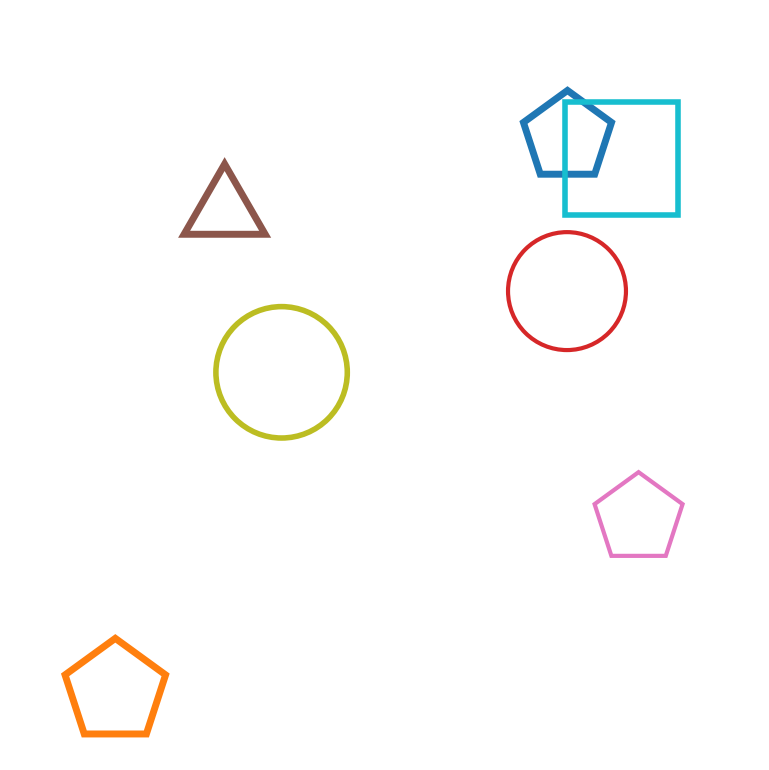[{"shape": "pentagon", "thickness": 2.5, "radius": 0.3, "center": [0.737, 0.822]}, {"shape": "pentagon", "thickness": 2.5, "radius": 0.34, "center": [0.15, 0.102]}, {"shape": "circle", "thickness": 1.5, "radius": 0.38, "center": [0.736, 0.622]}, {"shape": "triangle", "thickness": 2.5, "radius": 0.3, "center": [0.292, 0.726]}, {"shape": "pentagon", "thickness": 1.5, "radius": 0.3, "center": [0.829, 0.327]}, {"shape": "circle", "thickness": 2, "radius": 0.43, "center": [0.366, 0.516]}, {"shape": "square", "thickness": 2, "radius": 0.37, "center": [0.807, 0.794]}]